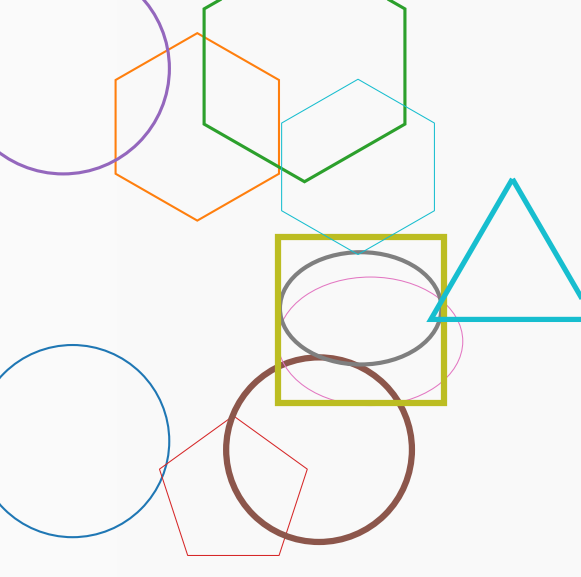[{"shape": "circle", "thickness": 1, "radius": 0.83, "center": [0.125, 0.235]}, {"shape": "hexagon", "thickness": 1, "radius": 0.81, "center": [0.339, 0.779]}, {"shape": "hexagon", "thickness": 1.5, "radius": 1.0, "center": [0.524, 0.884]}, {"shape": "pentagon", "thickness": 0.5, "radius": 0.67, "center": [0.402, 0.145]}, {"shape": "circle", "thickness": 1.5, "radius": 0.91, "center": [0.109, 0.881]}, {"shape": "circle", "thickness": 3, "radius": 0.8, "center": [0.549, 0.22]}, {"shape": "oval", "thickness": 0.5, "radius": 0.79, "center": [0.637, 0.408]}, {"shape": "oval", "thickness": 2, "radius": 0.69, "center": [0.62, 0.465]}, {"shape": "square", "thickness": 3, "radius": 0.72, "center": [0.621, 0.445]}, {"shape": "triangle", "thickness": 2.5, "radius": 0.81, "center": [0.882, 0.527]}, {"shape": "hexagon", "thickness": 0.5, "radius": 0.76, "center": [0.616, 0.71]}]